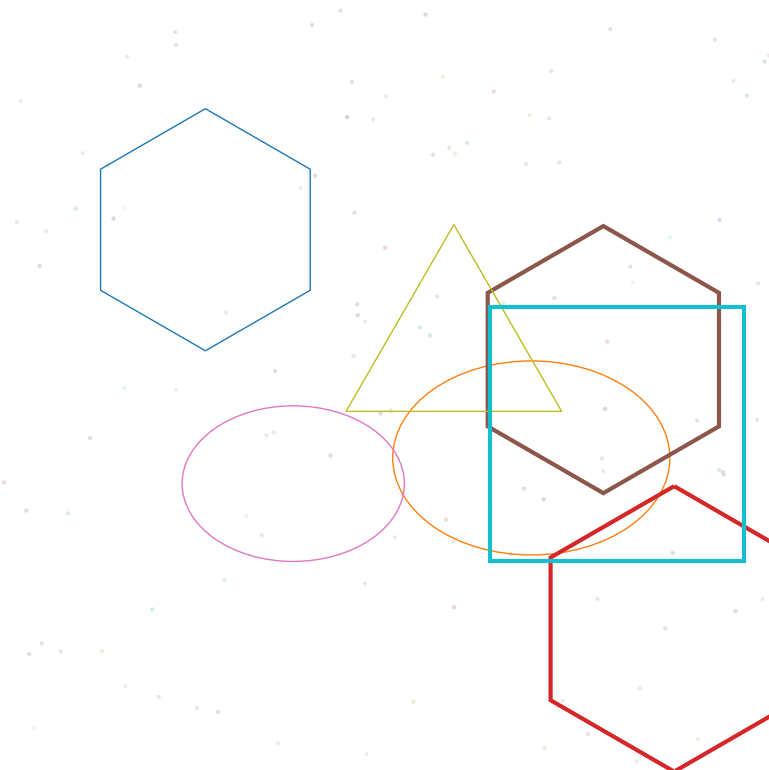[{"shape": "hexagon", "thickness": 0.5, "radius": 0.79, "center": [0.267, 0.702]}, {"shape": "oval", "thickness": 0.5, "radius": 0.9, "center": [0.69, 0.405]}, {"shape": "hexagon", "thickness": 1.5, "radius": 0.93, "center": [0.876, 0.183]}, {"shape": "hexagon", "thickness": 1.5, "radius": 0.87, "center": [0.784, 0.533]}, {"shape": "oval", "thickness": 0.5, "radius": 0.72, "center": [0.381, 0.372]}, {"shape": "triangle", "thickness": 0.5, "radius": 0.81, "center": [0.589, 0.547]}, {"shape": "square", "thickness": 1.5, "radius": 0.82, "center": [0.801, 0.436]}]